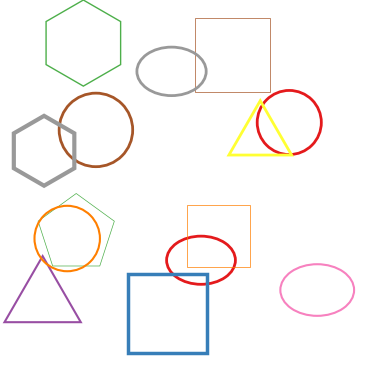[{"shape": "circle", "thickness": 2, "radius": 0.42, "center": [0.751, 0.682]}, {"shape": "oval", "thickness": 2, "radius": 0.45, "center": [0.522, 0.324]}, {"shape": "square", "thickness": 2.5, "radius": 0.51, "center": [0.435, 0.186]}, {"shape": "hexagon", "thickness": 1, "radius": 0.56, "center": [0.216, 0.888]}, {"shape": "pentagon", "thickness": 0.5, "radius": 0.52, "center": [0.198, 0.393]}, {"shape": "triangle", "thickness": 1.5, "radius": 0.57, "center": [0.111, 0.22]}, {"shape": "circle", "thickness": 1.5, "radius": 0.42, "center": [0.175, 0.38]}, {"shape": "square", "thickness": 0.5, "radius": 0.41, "center": [0.567, 0.387]}, {"shape": "triangle", "thickness": 2, "radius": 0.47, "center": [0.676, 0.644]}, {"shape": "square", "thickness": 0.5, "radius": 0.48, "center": [0.604, 0.857]}, {"shape": "circle", "thickness": 2, "radius": 0.48, "center": [0.249, 0.663]}, {"shape": "oval", "thickness": 1.5, "radius": 0.48, "center": [0.824, 0.247]}, {"shape": "hexagon", "thickness": 3, "radius": 0.45, "center": [0.114, 0.608]}, {"shape": "oval", "thickness": 2, "radius": 0.45, "center": [0.446, 0.815]}]